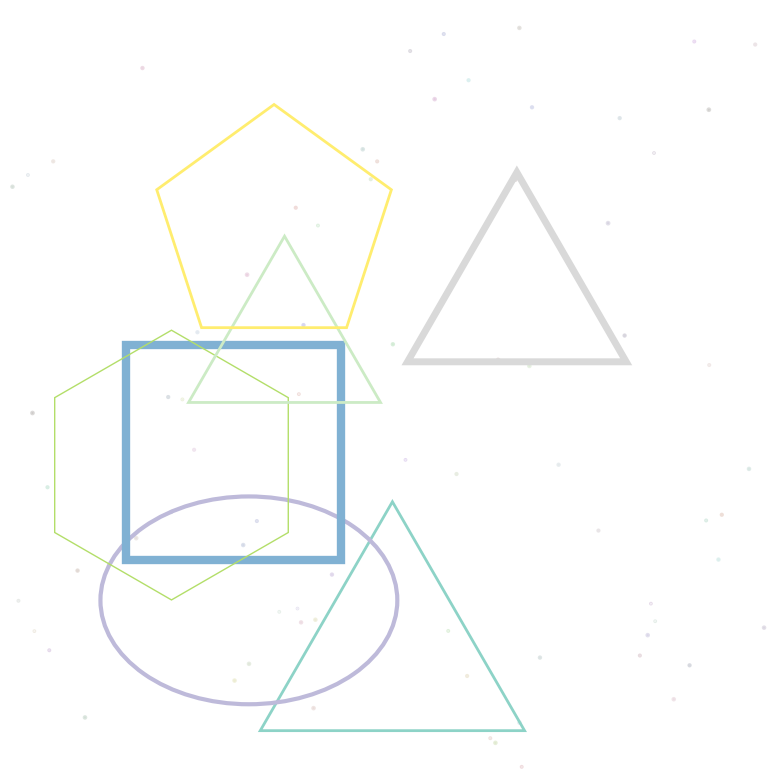[{"shape": "triangle", "thickness": 1, "radius": 0.99, "center": [0.51, 0.15]}, {"shape": "oval", "thickness": 1.5, "radius": 0.96, "center": [0.323, 0.22]}, {"shape": "square", "thickness": 3, "radius": 0.7, "center": [0.304, 0.413]}, {"shape": "hexagon", "thickness": 0.5, "radius": 0.88, "center": [0.223, 0.396]}, {"shape": "triangle", "thickness": 2.5, "radius": 0.82, "center": [0.671, 0.612]}, {"shape": "triangle", "thickness": 1, "radius": 0.72, "center": [0.37, 0.549]}, {"shape": "pentagon", "thickness": 1, "radius": 0.8, "center": [0.356, 0.704]}]